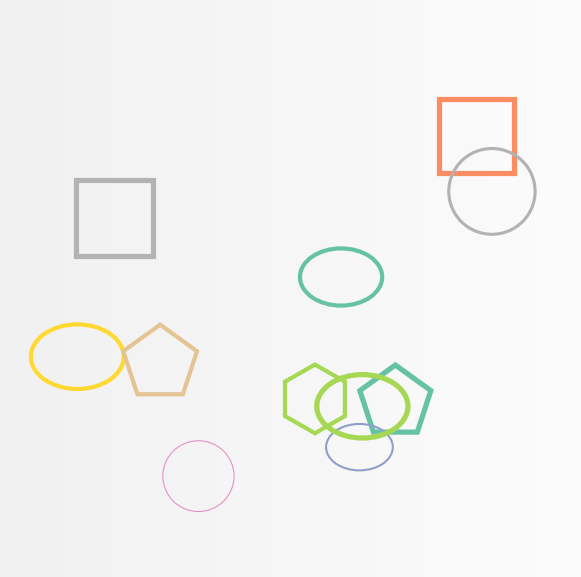[{"shape": "oval", "thickness": 2, "radius": 0.35, "center": [0.587, 0.519]}, {"shape": "pentagon", "thickness": 2.5, "radius": 0.32, "center": [0.68, 0.303]}, {"shape": "square", "thickness": 2.5, "radius": 0.32, "center": [0.82, 0.763]}, {"shape": "oval", "thickness": 1, "radius": 0.29, "center": [0.618, 0.225]}, {"shape": "circle", "thickness": 0.5, "radius": 0.31, "center": [0.341, 0.175]}, {"shape": "hexagon", "thickness": 2, "radius": 0.3, "center": [0.542, 0.308]}, {"shape": "oval", "thickness": 2.5, "radius": 0.39, "center": [0.623, 0.296]}, {"shape": "oval", "thickness": 2, "radius": 0.4, "center": [0.133, 0.381]}, {"shape": "pentagon", "thickness": 2, "radius": 0.33, "center": [0.276, 0.37]}, {"shape": "square", "thickness": 2.5, "radius": 0.33, "center": [0.197, 0.622]}, {"shape": "circle", "thickness": 1.5, "radius": 0.37, "center": [0.846, 0.668]}]